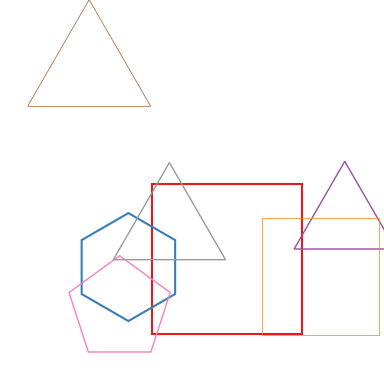[{"shape": "square", "thickness": 1.5, "radius": 0.98, "center": [0.59, 0.326]}, {"shape": "hexagon", "thickness": 1.5, "radius": 0.7, "center": [0.334, 0.306]}, {"shape": "triangle", "thickness": 1, "radius": 0.76, "center": [0.895, 0.429]}, {"shape": "square", "thickness": 0.5, "radius": 0.76, "center": [0.833, 0.282]}, {"shape": "triangle", "thickness": 0.5, "radius": 0.92, "center": [0.232, 0.816]}, {"shape": "pentagon", "thickness": 1, "radius": 0.69, "center": [0.311, 0.198]}, {"shape": "triangle", "thickness": 1, "radius": 0.84, "center": [0.44, 0.41]}]